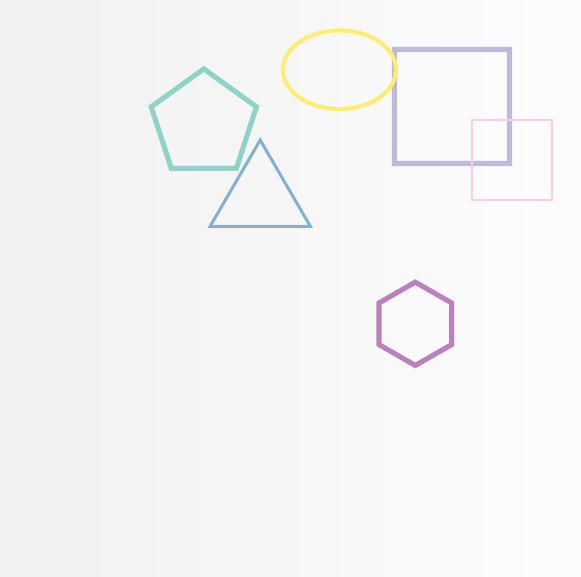[{"shape": "pentagon", "thickness": 2.5, "radius": 0.48, "center": [0.351, 0.785]}, {"shape": "square", "thickness": 2.5, "radius": 0.49, "center": [0.777, 0.816]}, {"shape": "triangle", "thickness": 1.5, "radius": 0.5, "center": [0.448, 0.657]}, {"shape": "square", "thickness": 1, "radius": 0.34, "center": [0.881, 0.722]}, {"shape": "hexagon", "thickness": 2.5, "radius": 0.36, "center": [0.714, 0.438]}, {"shape": "oval", "thickness": 2, "radius": 0.49, "center": [0.584, 0.878]}]